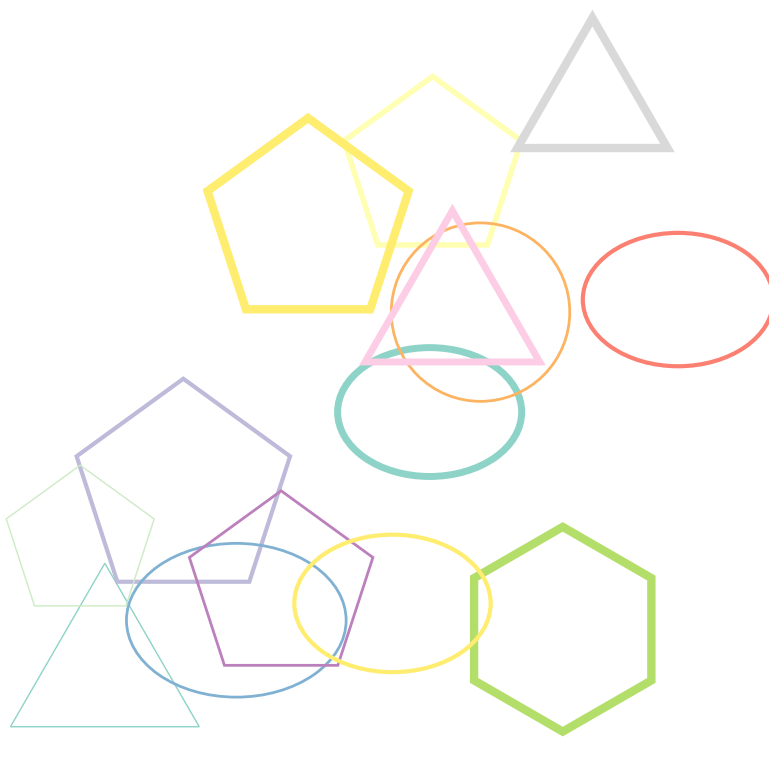[{"shape": "oval", "thickness": 2.5, "radius": 0.6, "center": [0.558, 0.465]}, {"shape": "triangle", "thickness": 0.5, "radius": 0.71, "center": [0.136, 0.127]}, {"shape": "pentagon", "thickness": 2, "radius": 0.6, "center": [0.562, 0.78]}, {"shape": "pentagon", "thickness": 1.5, "radius": 0.73, "center": [0.238, 0.362]}, {"shape": "oval", "thickness": 1.5, "radius": 0.62, "center": [0.881, 0.611]}, {"shape": "oval", "thickness": 1, "radius": 0.71, "center": [0.307, 0.194]}, {"shape": "circle", "thickness": 1, "radius": 0.58, "center": [0.624, 0.595]}, {"shape": "hexagon", "thickness": 3, "radius": 0.66, "center": [0.731, 0.183]}, {"shape": "triangle", "thickness": 2.5, "radius": 0.65, "center": [0.588, 0.595]}, {"shape": "triangle", "thickness": 3, "radius": 0.56, "center": [0.769, 0.864]}, {"shape": "pentagon", "thickness": 1, "radius": 0.63, "center": [0.365, 0.237]}, {"shape": "pentagon", "thickness": 0.5, "radius": 0.51, "center": [0.104, 0.295]}, {"shape": "pentagon", "thickness": 3, "radius": 0.69, "center": [0.4, 0.709]}, {"shape": "oval", "thickness": 1.5, "radius": 0.64, "center": [0.51, 0.216]}]